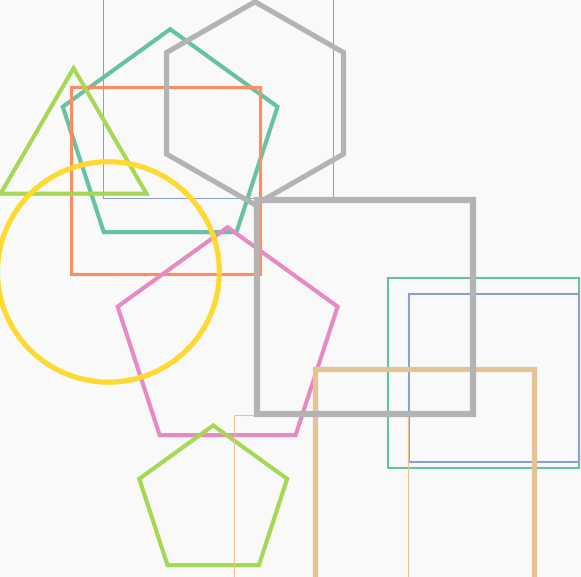[{"shape": "square", "thickness": 1, "radius": 0.82, "center": [0.832, 0.353]}, {"shape": "pentagon", "thickness": 2, "radius": 0.97, "center": [0.293, 0.754]}, {"shape": "square", "thickness": 1.5, "radius": 0.81, "center": [0.285, 0.687]}, {"shape": "square", "thickness": 0.5, "radius": 0.99, "center": [0.375, 0.854]}, {"shape": "square", "thickness": 1, "radius": 0.73, "center": [0.85, 0.345]}, {"shape": "pentagon", "thickness": 2, "radius": 0.99, "center": [0.392, 0.407]}, {"shape": "triangle", "thickness": 2, "radius": 0.72, "center": [0.127, 0.736]}, {"shape": "pentagon", "thickness": 2, "radius": 0.67, "center": [0.367, 0.129]}, {"shape": "circle", "thickness": 2.5, "radius": 0.95, "center": [0.187, 0.528]}, {"shape": "square", "thickness": 0.5, "radius": 0.75, "center": [0.552, 0.131]}, {"shape": "square", "thickness": 2.5, "radius": 0.95, "center": [0.731, 0.171]}, {"shape": "hexagon", "thickness": 2.5, "radius": 0.88, "center": [0.439, 0.82]}, {"shape": "square", "thickness": 3, "radius": 0.93, "center": [0.628, 0.467]}]